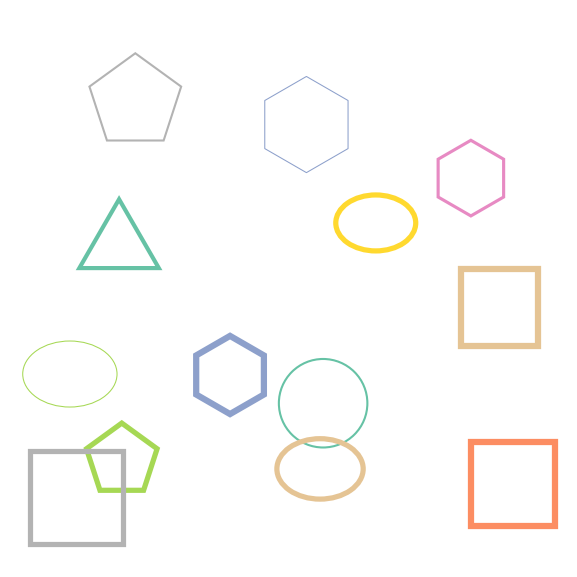[{"shape": "triangle", "thickness": 2, "radius": 0.4, "center": [0.206, 0.575]}, {"shape": "circle", "thickness": 1, "radius": 0.38, "center": [0.56, 0.301]}, {"shape": "square", "thickness": 3, "radius": 0.37, "center": [0.888, 0.161]}, {"shape": "hexagon", "thickness": 3, "radius": 0.34, "center": [0.398, 0.35]}, {"shape": "hexagon", "thickness": 0.5, "radius": 0.42, "center": [0.531, 0.783]}, {"shape": "hexagon", "thickness": 1.5, "radius": 0.33, "center": [0.815, 0.691]}, {"shape": "oval", "thickness": 0.5, "radius": 0.41, "center": [0.121, 0.351]}, {"shape": "pentagon", "thickness": 2.5, "radius": 0.32, "center": [0.211, 0.202]}, {"shape": "oval", "thickness": 2.5, "radius": 0.35, "center": [0.651, 0.613]}, {"shape": "oval", "thickness": 2.5, "radius": 0.37, "center": [0.554, 0.187]}, {"shape": "square", "thickness": 3, "radius": 0.34, "center": [0.865, 0.467]}, {"shape": "pentagon", "thickness": 1, "radius": 0.42, "center": [0.234, 0.823]}, {"shape": "square", "thickness": 2.5, "radius": 0.4, "center": [0.132, 0.138]}]